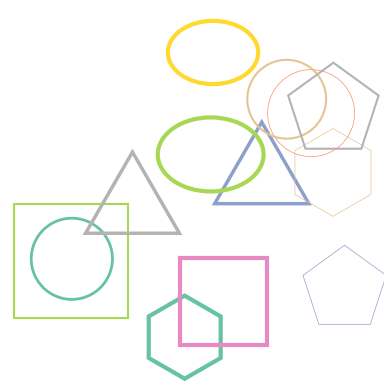[{"shape": "circle", "thickness": 2, "radius": 0.53, "center": [0.187, 0.328]}, {"shape": "hexagon", "thickness": 3, "radius": 0.54, "center": [0.48, 0.124]}, {"shape": "circle", "thickness": 0.5, "radius": 0.56, "center": [0.808, 0.706]}, {"shape": "pentagon", "thickness": 0.5, "radius": 0.57, "center": [0.895, 0.25]}, {"shape": "triangle", "thickness": 2.5, "radius": 0.71, "center": [0.68, 0.542]}, {"shape": "square", "thickness": 3, "radius": 0.56, "center": [0.581, 0.216]}, {"shape": "oval", "thickness": 3, "radius": 0.69, "center": [0.547, 0.599]}, {"shape": "square", "thickness": 1.5, "radius": 0.74, "center": [0.184, 0.322]}, {"shape": "oval", "thickness": 3, "radius": 0.59, "center": [0.553, 0.864]}, {"shape": "hexagon", "thickness": 0.5, "radius": 0.57, "center": [0.865, 0.552]}, {"shape": "circle", "thickness": 1.5, "radius": 0.51, "center": [0.745, 0.742]}, {"shape": "pentagon", "thickness": 1.5, "radius": 0.62, "center": [0.866, 0.714]}, {"shape": "triangle", "thickness": 2.5, "radius": 0.7, "center": [0.344, 0.464]}]